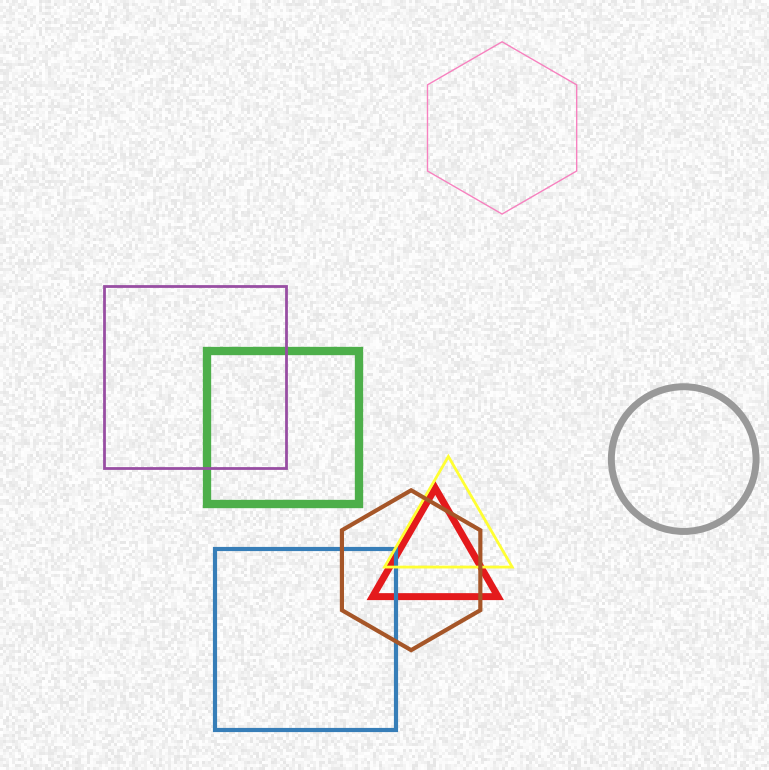[{"shape": "triangle", "thickness": 2.5, "radius": 0.47, "center": [0.565, 0.272]}, {"shape": "square", "thickness": 1.5, "radius": 0.59, "center": [0.396, 0.17]}, {"shape": "square", "thickness": 3, "radius": 0.5, "center": [0.367, 0.445]}, {"shape": "square", "thickness": 1, "radius": 0.59, "center": [0.253, 0.511]}, {"shape": "triangle", "thickness": 1, "radius": 0.48, "center": [0.582, 0.311]}, {"shape": "hexagon", "thickness": 1.5, "radius": 0.52, "center": [0.534, 0.259]}, {"shape": "hexagon", "thickness": 0.5, "radius": 0.56, "center": [0.652, 0.834]}, {"shape": "circle", "thickness": 2.5, "radius": 0.47, "center": [0.888, 0.404]}]